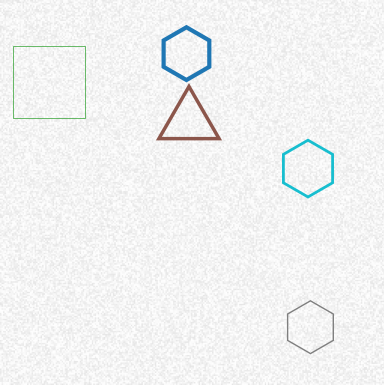[{"shape": "hexagon", "thickness": 3, "radius": 0.34, "center": [0.484, 0.861]}, {"shape": "square", "thickness": 0.5, "radius": 0.46, "center": [0.127, 0.787]}, {"shape": "triangle", "thickness": 2.5, "radius": 0.45, "center": [0.491, 0.685]}, {"shape": "hexagon", "thickness": 1, "radius": 0.34, "center": [0.806, 0.15]}, {"shape": "hexagon", "thickness": 2, "radius": 0.37, "center": [0.8, 0.562]}]